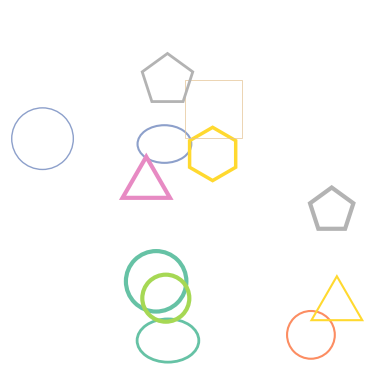[{"shape": "oval", "thickness": 2, "radius": 0.4, "center": [0.436, 0.115]}, {"shape": "circle", "thickness": 3, "radius": 0.39, "center": [0.406, 0.269]}, {"shape": "circle", "thickness": 1.5, "radius": 0.31, "center": [0.808, 0.13]}, {"shape": "oval", "thickness": 1.5, "radius": 0.35, "center": [0.427, 0.626]}, {"shape": "circle", "thickness": 1, "radius": 0.4, "center": [0.11, 0.64]}, {"shape": "triangle", "thickness": 3, "radius": 0.36, "center": [0.38, 0.522]}, {"shape": "circle", "thickness": 3, "radius": 0.31, "center": [0.431, 0.225]}, {"shape": "hexagon", "thickness": 2.5, "radius": 0.35, "center": [0.552, 0.6]}, {"shape": "triangle", "thickness": 1.5, "radius": 0.38, "center": [0.875, 0.206]}, {"shape": "square", "thickness": 0.5, "radius": 0.37, "center": [0.554, 0.717]}, {"shape": "pentagon", "thickness": 2, "radius": 0.35, "center": [0.435, 0.792]}, {"shape": "pentagon", "thickness": 3, "radius": 0.3, "center": [0.862, 0.454]}]